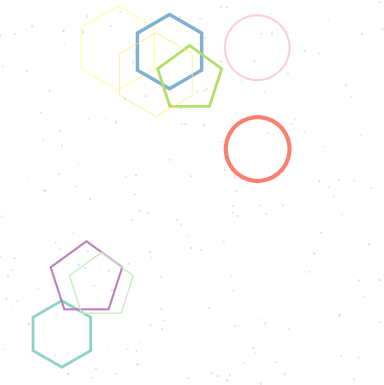[{"shape": "hexagon", "thickness": 2, "radius": 0.43, "center": [0.161, 0.133]}, {"shape": "hexagon", "thickness": 1, "radius": 0.55, "center": [0.306, 0.875]}, {"shape": "circle", "thickness": 3, "radius": 0.41, "center": [0.669, 0.613]}, {"shape": "hexagon", "thickness": 2.5, "radius": 0.48, "center": [0.44, 0.866]}, {"shape": "pentagon", "thickness": 2, "radius": 0.44, "center": [0.493, 0.794]}, {"shape": "circle", "thickness": 1.5, "radius": 0.42, "center": [0.668, 0.876]}, {"shape": "pentagon", "thickness": 1.5, "radius": 0.49, "center": [0.225, 0.276]}, {"shape": "pentagon", "thickness": 1, "radius": 0.44, "center": [0.263, 0.257]}, {"shape": "hexagon", "thickness": 0.5, "radius": 0.54, "center": [0.405, 0.806]}]